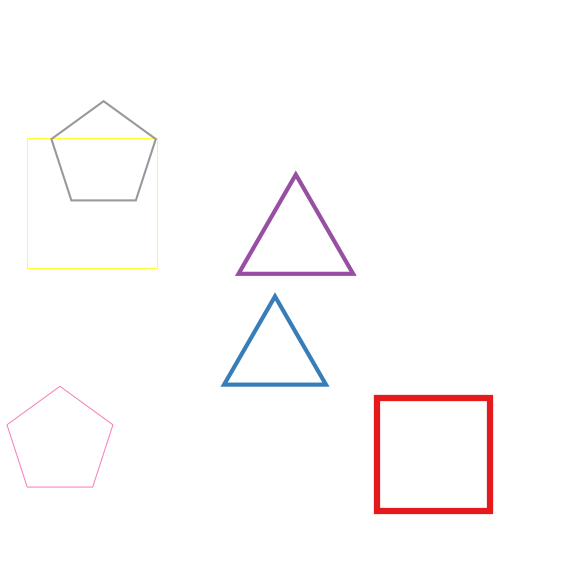[{"shape": "square", "thickness": 3, "radius": 0.49, "center": [0.75, 0.212]}, {"shape": "triangle", "thickness": 2, "radius": 0.51, "center": [0.476, 0.384]}, {"shape": "triangle", "thickness": 2, "radius": 0.57, "center": [0.512, 0.582]}, {"shape": "square", "thickness": 0.5, "radius": 0.56, "center": [0.16, 0.648]}, {"shape": "pentagon", "thickness": 0.5, "radius": 0.48, "center": [0.104, 0.234]}, {"shape": "pentagon", "thickness": 1, "radius": 0.47, "center": [0.179, 0.729]}]